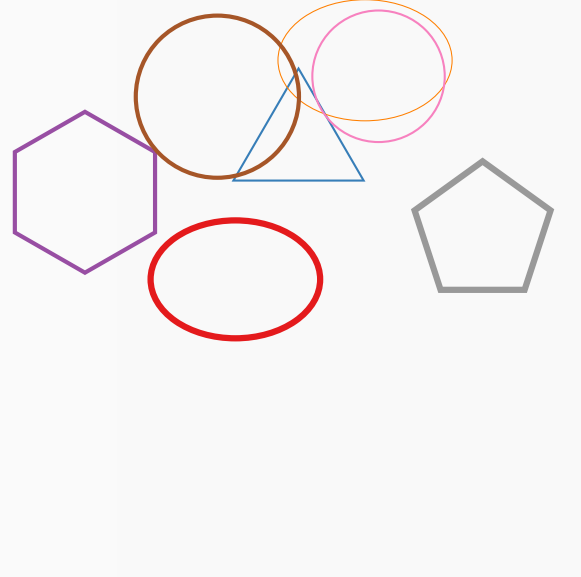[{"shape": "oval", "thickness": 3, "radius": 0.73, "center": [0.405, 0.515]}, {"shape": "triangle", "thickness": 1, "radius": 0.65, "center": [0.514, 0.751]}, {"shape": "hexagon", "thickness": 2, "radius": 0.7, "center": [0.146, 0.666]}, {"shape": "oval", "thickness": 0.5, "radius": 0.75, "center": [0.628, 0.895]}, {"shape": "circle", "thickness": 2, "radius": 0.7, "center": [0.374, 0.832]}, {"shape": "circle", "thickness": 1, "radius": 0.57, "center": [0.651, 0.867]}, {"shape": "pentagon", "thickness": 3, "radius": 0.61, "center": [0.83, 0.597]}]